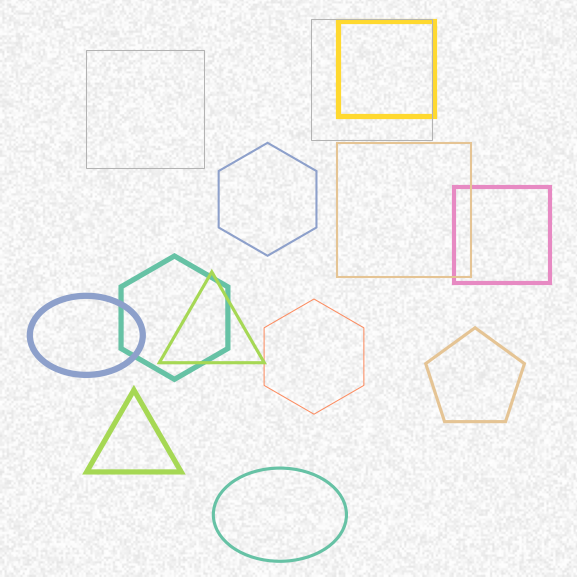[{"shape": "oval", "thickness": 1.5, "radius": 0.58, "center": [0.485, 0.108]}, {"shape": "hexagon", "thickness": 2.5, "radius": 0.53, "center": [0.302, 0.449]}, {"shape": "hexagon", "thickness": 0.5, "radius": 0.5, "center": [0.544, 0.382]}, {"shape": "hexagon", "thickness": 1, "radius": 0.49, "center": [0.463, 0.654]}, {"shape": "oval", "thickness": 3, "radius": 0.49, "center": [0.149, 0.418]}, {"shape": "square", "thickness": 2, "radius": 0.42, "center": [0.869, 0.592]}, {"shape": "triangle", "thickness": 1.5, "radius": 0.52, "center": [0.367, 0.423]}, {"shape": "triangle", "thickness": 2.5, "radius": 0.47, "center": [0.232, 0.229]}, {"shape": "square", "thickness": 2.5, "radius": 0.41, "center": [0.668, 0.881]}, {"shape": "square", "thickness": 1, "radius": 0.58, "center": [0.7, 0.636]}, {"shape": "pentagon", "thickness": 1.5, "radius": 0.45, "center": [0.823, 0.342]}, {"shape": "square", "thickness": 0.5, "radius": 0.51, "center": [0.252, 0.811]}, {"shape": "square", "thickness": 0.5, "radius": 0.52, "center": [0.643, 0.861]}]